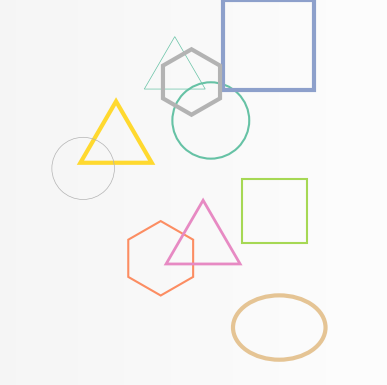[{"shape": "triangle", "thickness": 0.5, "radius": 0.45, "center": [0.451, 0.814]}, {"shape": "circle", "thickness": 1.5, "radius": 0.5, "center": [0.544, 0.687]}, {"shape": "hexagon", "thickness": 1.5, "radius": 0.48, "center": [0.415, 0.329]}, {"shape": "square", "thickness": 3, "radius": 0.59, "center": [0.693, 0.882]}, {"shape": "triangle", "thickness": 2, "radius": 0.55, "center": [0.524, 0.37]}, {"shape": "square", "thickness": 1.5, "radius": 0.42, "center": [0.708, 0.452]}, {"shape": "triangle", "thickness": 3, "radius": 0.53, "center": [0.3, 0.63]}, {"shape": "oval", "thickness": 3, "radius": 0.6, "center": [0.721, 0.149]}, {"shape": "hexagon", "thickness": 3, "radius": 0.43, "center": [0.494, 0.787]}, {"shape": "circle", "thickness": 0.5, "radius": 0.4, "center": [0.215, 0.563]}]